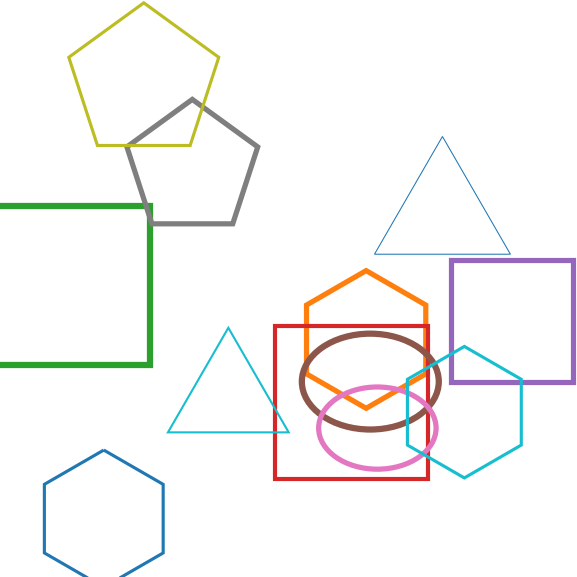[{"shape": "hexagon", "thickness": 1.5, "radius": 0.59, "center": [0.18, 0.101]}, {"shape": "triangle", "thickness": 0.5, "radius": 0.68, "center": [0.766, 0.627]}, {"shape": "hexagon", "thickness": 2.5, "radius": 0.6, "center": [0.634, 0.411]}, {"shape": "square", "thickness": 3, "radius": 0.69, "center": [0.121, 0.505]}, {"shape": "square", "thickness": 2, "radius": 0.67, "center": [0.609, 0.302]}, {"shape": "square", "thickness": 2.5, "radius": 0.53, "center": [0.887, 0.444]}, {"shape": "oval", "thickness": 3, "radius": 0.59, "center": [0.641, 0.338]}, {"shape": "oval", "thickness": 2.5, "radius": 0.51, "center": [0.653, 0.258]}, {"shape": "pentagon", "thickness": 2.5, "radius": 0.6, "center": [0.333, 0.708]}, {"shape": "pentagon", "thickness": 1.5, "radius": 0.68, "center": [0.249, 0.858]}, {"shape": "triangle", "thickness": 1, "radius": 0.6, "center": [0.395, 0.311]}, {"shape": "hexagon", "thickness": 1.5, "radius": 0.57, "center": [0.804, 0.285]}]